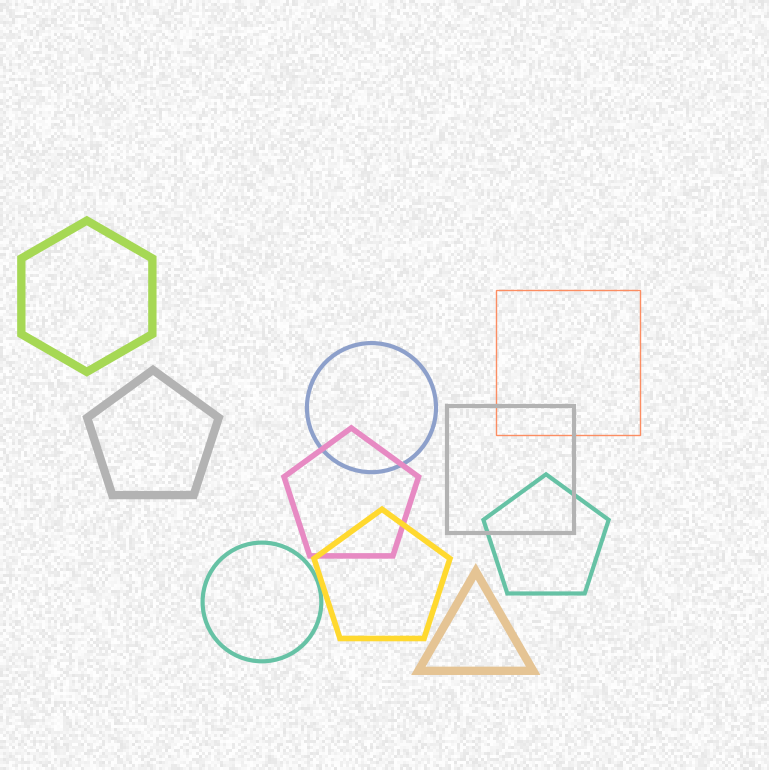[{"shape": "circle", "thickness": 1.5, "radius": 0.39, "center": [0.34, 0.218]}, {"shape": "pentagon", "thickness": 1.5, "radius": 0.43, "center": [0.709, 0.298]}, {"shape": "square", "thickness": 0.5, "radius": 0.47, "center": [0.738, 0.529]}, {"shape": "circle", "thickness": 1.5, "radius": 0.42, "center": [0.482, 0.471]}, {"shape": "pentagon", "thickness": 2, "radius": 0.46, "center": [0.456, 0.352]}, {"shape": "hexagon", "thickness": 3, "radius": 0.49, "center": [0.113, 0.615]}, {"shape": "pentagon", "thickness": 2, "radius": 0.46, "center": [0.496, 0.246]}, {"shape": "triangle", "thickness": 3, "radius": 0.43, "center": [0.618, 0.172]}, {"shape": "square", "thickness": 1.5, "radius": 0.41, "center": [0.663, 0.39]}, {"shape": "pentagon", "thickness": 3, "radius": 0.45, "center": [0.199, 0.43]}]